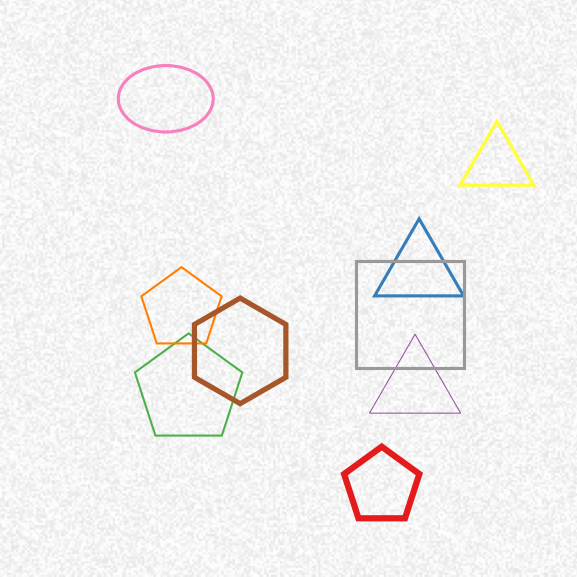[{"shape": "pentagon", "thickness": 3, "radius": 0.34, "center": [0.661, 0.157]}, {"shape": "triangle", "thickness": 1.5, "radius": 0.44, "center": [0.726, 0.531]}, {"shape": "pentagon", "thickness": 1, "radius": 0.49, "center": [0.327, 0.324]}, {"shape": "triangle", "thickness": 0.5, "radius": 0.46, "center": [0.719, 0.329]}, {"shape": "pentagon", "thickness": 1, "radius": 0.37, "center": [0.314, 0.464]}, {"shape": "triangle", "thickness": 1.5, "radius": 0.37, "center": [0.86, 0.715]}, {"shape": "hexagon", "thickness": 2.5, "radius": 0.46, "center": [0.416, 0.392]}, {"shape": "oval", "thickness": 1.5, "radius": 0.41, "center": [0.287, 0.828]}, {"shape": "square", "thickness": 1.5, "radius": 0.47, "center": [0.71, 0.455]}]